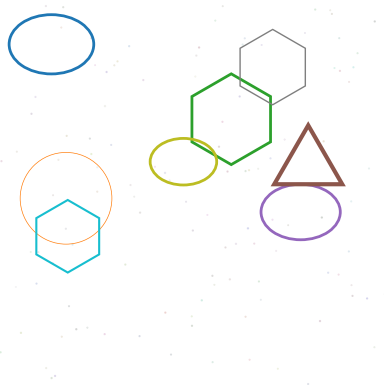[{"shape": "oval", "thickness": 2, "radius": 0.55, "center": [0.134, 0.885]}, {"shape": "circle", "thickness": 0.5, "radius": 0.6, "center": [0.172, 0.485]}, {"shape": "hexagon", "thickness": 2, "radius": 0.59, "center": [0.601, 0.69]}, {"shape": "oval", "thickness": 2, "radius": 0.51, "center": [0.781, 0.449]}, {"shape": "triangle", "thickness": 3, "radius": 0.51, "center": [0.801, 0.572]}, {"shape": "hexagon", "thickness": 1, "radius": 0.49, "center": [0.708, 0.826]}, {"shape": "oval", "thickness": 2, "radius": 0.43, "center": [0.476, 0.58]}, {"shape": "hexagon", "thickness": 1.5, "radius": 0.47, "center": [0.176, 0.386]}]